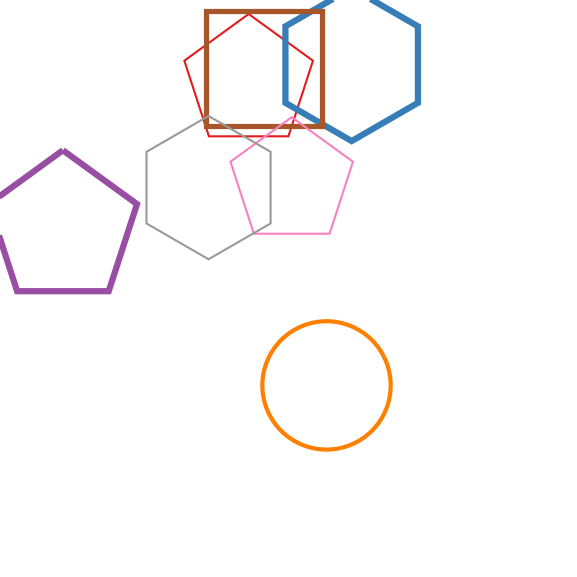[{"shape": "pentagon", "thickness": 1, "radius": 0.59, "center": [0.431, 0.858]}, {"shape": "hexagon", "thickness": 3, "radius": 0.66, "center": [0.609, 0.887]}, {"shape": "pentagon", "thickness": 3, "radius": 0.67, "center": [0.109, 0.604]}, {"shape": "circle", "thickness": 2, "radius": 0.56, "center": [0.565, 0.332]}, {"shape": "square", "thickness": 2.5, "radius": 0.5, "center": [0.457, 0.881]}, {"shape": "pentagon", "thickness": 1, "radius": 0.56, "center": [0.505, 0.685]}, {"shape": "hexagon", "thickness": 1, "radius": 0.62, "center": [0.361, 0.674]}]